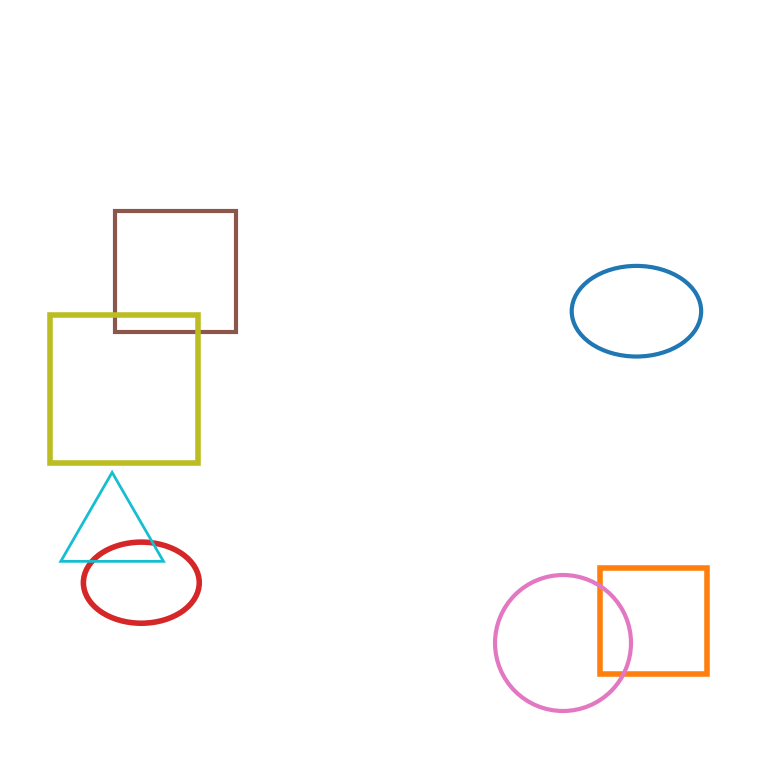[{"shape": "oval", "thickness": 1.5, "radius": 0.42, "center": [0.827, 0.596]}, {"shape": "square", "thickness": 2, "radius": 0.35, "center": [0.849, 0.194]}, {"shape": "oval", "thickness": 2, "radius": 0.38, "center": [0.184, 0.243]}, {"shape": "square", "thickness": 1.5, "radius": 0.39, "center": [0.228, 0.648]}, {"shape": "circle", "thickness": 1.5, "radius": 0.44, "center": [0.731, 0.165]}, {"shape": "square", "thickness": 2, "radius": 0.48, "center": [0.161, 0.495]}, {"shape": "triangle", "thickness": 1, "radius": 0.38, "center": [0.146, 0.309]}]